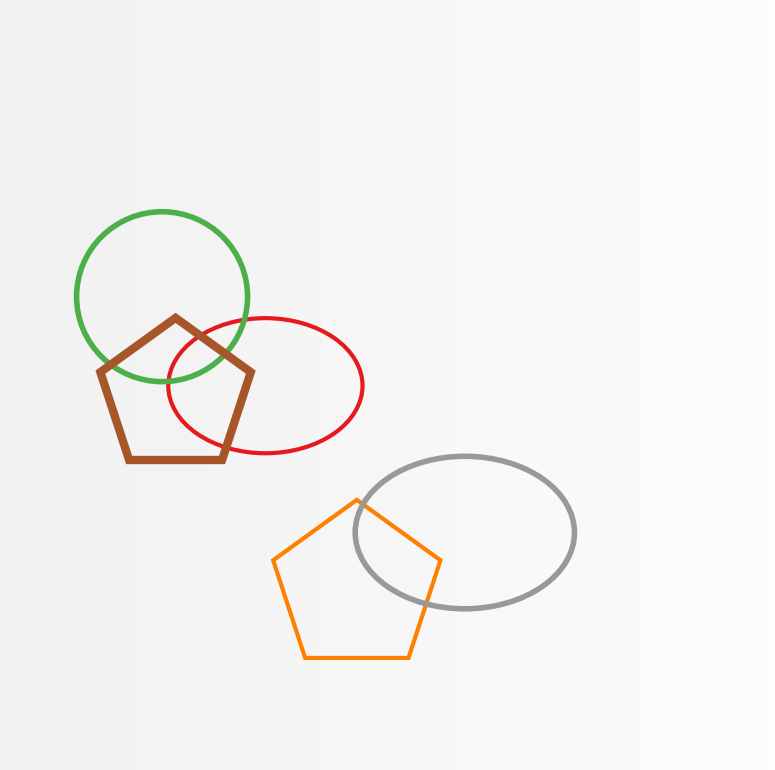[{"shape": "oval", "thickness": 1.5, "radius": 0.63, "center": [0.342, 0.499]}, {"shape": "circle", "thickness": 2, "radius": 0.55, "center": [0.209, 0.615]}, {"shape": "pentagon", "thickness": 1.5, "radius": 0.57, "center": [0.46, 0.237]}, {"shape": "pentagon", "thickness": 3, "radius": 0.51, "center": [0.227, 0.485]}, {"shape": "oval", "thickness": 2, "radius": 0.71, "center": [0.6, 0.308]}]